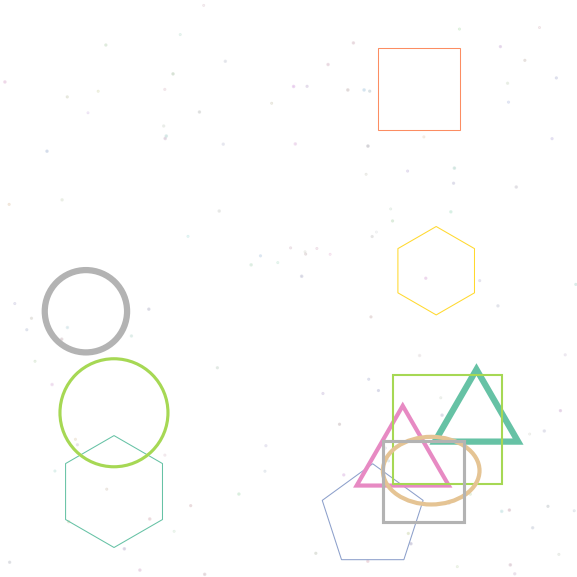[{"shape": "hexagon", "thickness": 0.5, "radius": 0.48, "center": [0.197, 0.148]}, {"shape": "triangle", "thickness": 3, "radius": 0.42, "center": [0.825, 0.276]}, {"shape": "square", "thickness": 0.5, "radius": 0.36, "center": [0.725, 0.845]}, {"shape": "pentagon", "thickness": 0.5, "radius": 0.46, "center": [0.645, 0.104]}, {"shape": "triangle", "thickness": 2, "radius": 0.46, "center": [0.697, 0.204]}, {"shape": "circle", "thickness": 1.5, "radius": 0.47, "center": [0.197, 0.284]}, {"shape": "square", "thickness": 1, "radius": 0.47, "center": [0.775, 0.255]}, {"shape": "hexagon", "thickness": 0.5, "radius": 0.38, "center": [0.755, 0.53]}, {"shape": "oval", "thickness": 2, "radius": 0.42, "center": [0.747, 0.184]}, {"shape": "square", "thickness": 1.5, "radius": 0.35, "center": [0.733, 0.166]}, {"shape": "circle", "thickness": 3, "radius": 0.36, "center": [0.149, 0.46]}]